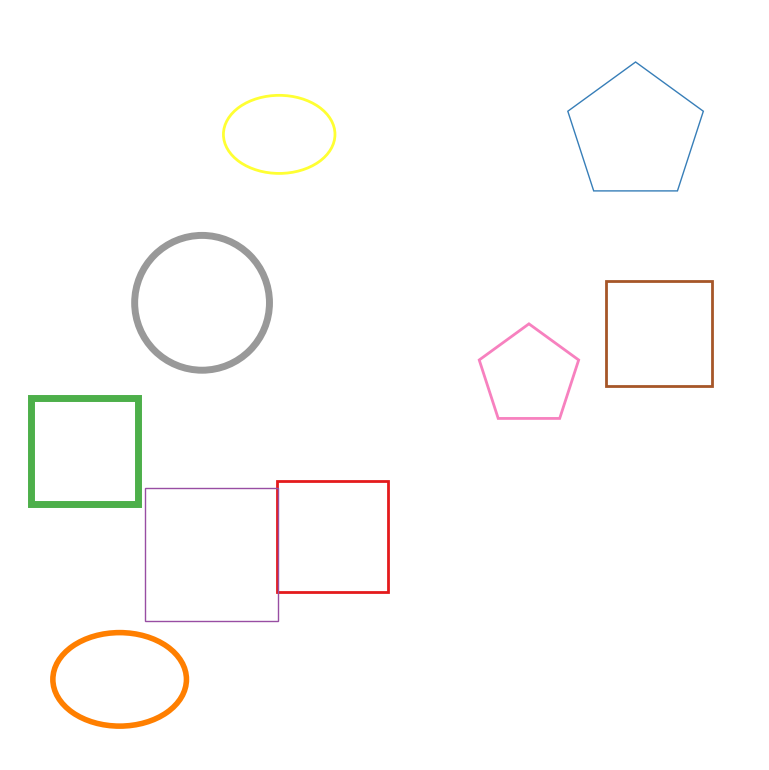[{"shape": "square", "thickness": 1, "radius": 0.36, "center": [0.432, 0.303]}, {"shape": "pentagon", "thickness": 0.5, "radius": 0.46, "center": [0.825, 0.827]}, {"shape": "square", "thickness": 2.5, "radius": 0.35, "center": [0.11, 0.414]}, {"shape": "square", "thickness": 0.5, "radius": 0.43, "center": [0.274, 0.279]}, {"shape": "oval", "thickness": 2, "radius": 0.43, "center": [0.155, 0.118]}, {"shape": "oval", "thickness": 1, "radius": 0.36, "center": [0.363, 0.825]}, {"shape": "square", "thickness": 1, "radius": 0.34, "center": [0.856, 0.567]}, {"shape": "pentagon", "thickness": 1, "radius": 0.34, "center": [0.687, 0.512]}, {"shape": "circle", "thickness": 2.5, "radius": 0.44, "center": [0.262, 0.607]}]